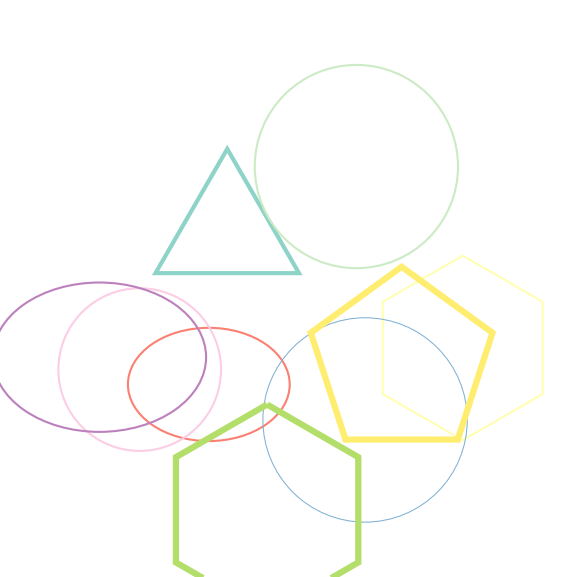[{"shape": "triangle", "thickness": 2, "radius": 0.72, "center": [0.393, 0.598]}, {"shape": "hexagon", "thickness": 1, "radius": 0.8, "center": [0.801, 0.397]}, {"shape": "oval", "thickness": 1, "radius": 0.7, "center": [0.362, 0.333]}, {"shape": "circle", "thickness": 0.5, "radius": 0.88, "center": [0.632, 0.272]}, {"shape": "hexagon", "thickness": 3, "radius": 0.91, "center": [0.463, 0.116]}, {"shape": "circle", "thickness": 1, "radius": 0.7, "center": [0.242, 0.359]}, {"shape": "oval", "thickness": 1, "radius": 0.92, "center": [0.172, 0.381]}, {"shape": "circle", "thickness": 1, "radius": 0.88, "center": [0.617, 0.711]}, {"shape": "pentagon", "thickness": 3, "radius": 0.83, "center": [0.695, 0.372]}]